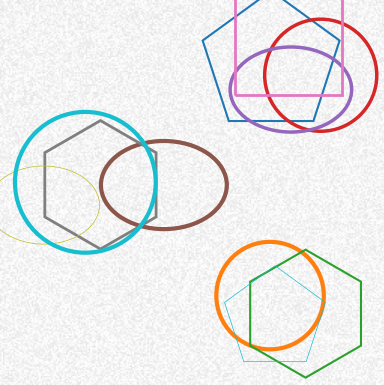[{"shape": "pentagon", "thickness": 1.5, "radius": 0.93, "center": [0.704, 0.837]}, {"shape": "circle", "thickness": 3, "radius": 0.7, "center": [0.701, 0.232]}, {"shape": "hexagon", "thickness": 1.5, "radius": 0.83, "center": [0.794, 0.185]}, {"shape": "circle", "thickness": 2.5, "radius": 0.73, "center": [0.833, 0.805]}, {"shape": "oval", "thickness": 2.5, "radius": 0.79, "center": [0.756, 0.767]}, {"shape": "oval", "thickness": 3, "radius": 0.82, "center": [0.426, 0.519]}, {"shape": "square", "thickness": 2, "radius": 0.7, "center": [0.749, 0.893]}, {"shape": "hexagon", "thickness": 2, "radius": 0.83, "center": [0.261, 0.52]}, {"shape": "oval", "thickness": 0.5, "radius": 0.72, "center": [0.114, 0.467]}, {"shape": "pentagon", "thickness": 0.5, "radius": 0.69, "center": [0.714, 0.172]}, {"shape": "circle", "thickness": 3, "radius": 0.91, "center": [0.222, 0.526]}]